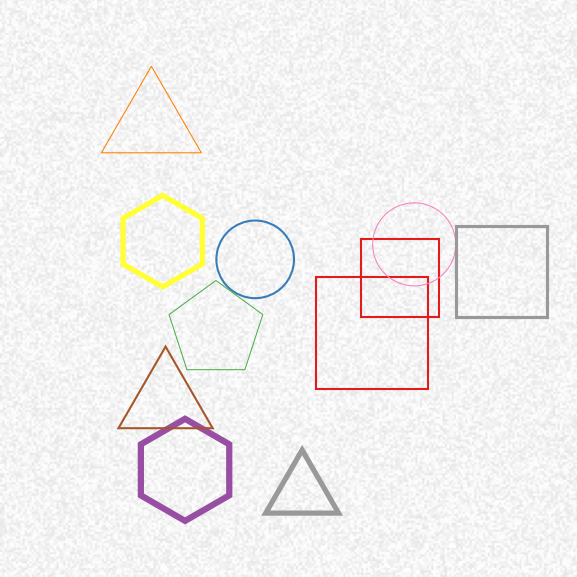[{"shape": "square", "thickness": 1, "radius": 0.48, "center": [0.645, 0.422]}, {"shape": "square", "thickness": 1, "radius": 0.34, "center": [0.692, 0.518]}, {"shape": "circle", "thickness": 1, "radius": 0.34, "center": [0.442, 0.55]}, {"shape": "pentagon", "thickness": 0.5, "radius": 0.43, "center": [0.374, 0.428]}, {"shape": "hexagon", "thickness": 3, "radius": 0.44, "center": [0.32, 0.186]}, {"shape": "triangle", "thickness": 0.5, "radius": 0.5, "center": [0.262, 0.785]}, {"shape": "hexagon", "thickness": 2.5, "radius": 0.4, "center": [0.282, 0.582]}, {"shape": "triangle", "thickness": 1, "radius": 0.47, "center": [0.287, 0.305]}, {"shape": "circle", "thickness": 0.5, "radius": 0.36, "center": [0.717, 0.576]}, {"shape": "triangle", "thickness": 2.5, "radius": 0.36, "center": [0.523, 0.147]}, {"shape": "square", "thickness": 1.5, "radius": 0.4, "center": [0.869, 0.529]}]